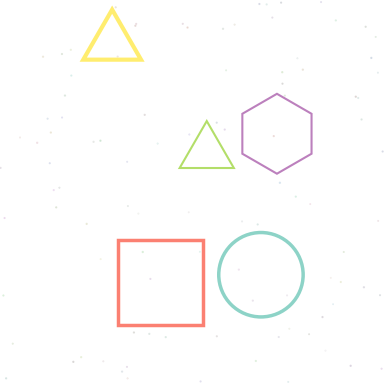[{"shape": "circle", "thickness": 2.5, "radius": 0.55, "center": [0.678, 0.286]}, {"shape": "square", "thickness": 2.5, "radius": 0.55, "center": [0.417, 0.266]}, {"shape": "triangle", "thickness": 1.5, "radius": 0.41, "center": [0.537, 0.604]}, {"shape": "hexagon", "thickness": 1.5, "radius": 0.52, "center": [0.719, 0.653]}, {"shape": "triangle", "thickness": 3, "radius": 0.43, "center": [0.291, 0.888]}]